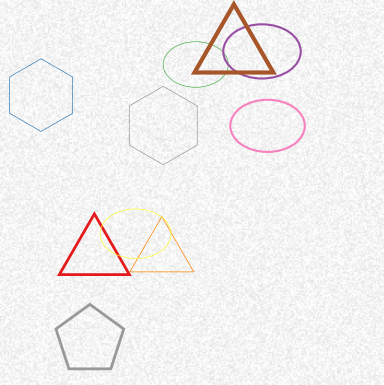[{"shape": "triangle", "thickness": 2, "radius": 0.53, "center": [0.245, 0.339]}, {"shape": "hexagon", "thickness": 0.5, "radius": 0.47, "center": [0.107, 0.753]}, {"shape": "oval", "thickness": 0.5, "radius": 0.42, "center": [0.508, 0.832]}, {"shape": "oval", "thickness": 1.5, "radius": 0.5, "center": [0.681, 0.866]}, {"shape": "triangle", "thickness": 0.5, "radius": 0.48, "center": [0.42, 0.342]}, {"shape": "oval", "thickness": 0.5, "radius": 0.46, "center": [0.352, 0.393]}, {"shape": "triangle", "thickness": 3, "radius": 0.59, "center": [0.608, 0.871]}, {"shape": "oval", "thickness": 1.5, "radius": 0.48, "center": [0.695, 0.673]}, {"shape": "hexagon", "thickness": 0.5, "radius": 0.51, "center": [0.424, 0.674]}, {"shape": "pentagon", "thickness": 2, "radius": 0.46, "center": [0.233, 0.117]}]